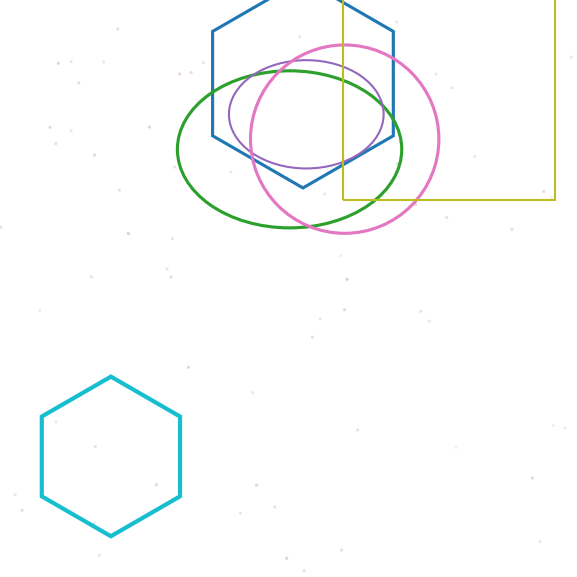[{"shape": "hexagon", "thickness": 1.5, "radius": 0.9, "center": [0.525, 0.854]}, {"shape": "oval", "thickness": 1.5, "radius": 0.97, "center": [0.501, 0.741]}, {"shape": "oval", "thickness": 1, "radius": 0.67, "center": [0.53, 0.801]}, {"shape": "circle", "thickness": 1.5, "radius": 0.82, "center": [0.597, 0.758]}, {"shape": "square", "thickness": 1, "radius": 0.92, "center": [0.777, 0.836]}, {"shape": "hexagon", "thickness": 2, "radius": 0.69, "center": [0.192, 0.209]}]